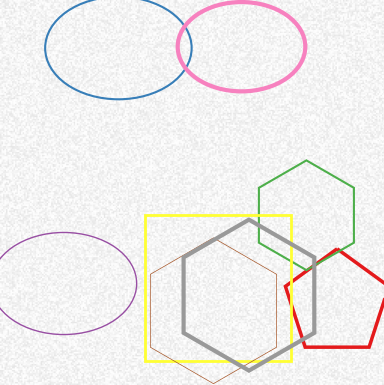[{"shape": "pentagon", "thickness": 2.5, "radius": 0.71, "center": [0.876, 0.213]}, {"shape": "oval", "thickness": 1.5, "radius": 0.95, "center": [0.308, 0.875]}, {"shape": "hexagon", "thickness": 1.5, "radius": 0.71, "center": [0.796, 0.441]}, {"shape": "oval", "thickness": 1, "radius": 0.95, "center": [0.166, 0.264]}, {"shape": "square", "thickness": 2, "radius": 0.95, "center": [0.566, 0.252]}, {"shape": "hexagon", "thickness": 0.5, "radius": 0.95, "center": [0.554, 0.193]}, {"shape": "oval", "thickness": 3, "radius": 0.83, "center": [0.627, 0.879]}, {"shape": "hexagon", "thickness": 3, "radius": 0.98, "center": [0.647, 0.233]}]